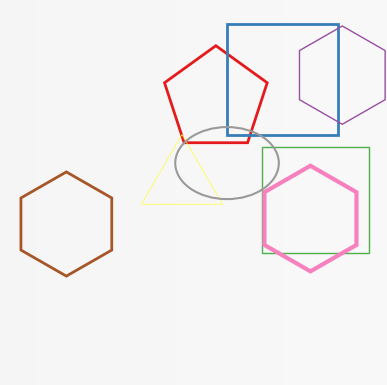[{"shape": "pentagon", "thickness": 2, "radius": 0.7, "center": [0.557, 0.742]}, {"shape": "square", "thickness": 2, "radius": 0.72, "center": [0.73, 0.793]}, {"shape": "square", "thickness": 1, "radius": 0.69, "center": [0.815, 0.481]}, {"shape": "hexagon", "thickness": 1, "radius": 0.64, "center": [0.883, 0.805]}, {"shape": "triangle", "thickness": 0.5, "radius": 0.6, "center": [0.47, 0.53]}, {"shape": "hexagon", "thickness": 2, "radius": 0.68, "center": [0.171, 0.418]}, {"shape": "hexagon", "thickness": 3, "radius": 0.69, "center": [0.801, 0.432]}, {"shape": "oval", "thickness": 1.5, "radius": 0.67, "center": [0.586, 0.576]}]